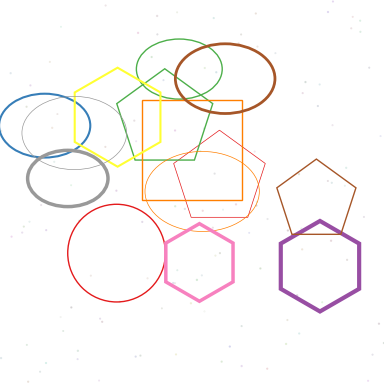[{"shape": "pentagon", "thickness": 0.5, "radius": 0.63, "center": [0.57, 0.537]}, {"shape": "circle", "thickness": 1, "radius": 0.63, "center": [0.303, 0.343]}, {"shape": "oval", "thickness": 1.5, "radius": 0.59, "center": [0.116, 0.674]}, {"shape": "pentagon", "thickness": 1, "radius": 0.66, "center": [0.428, 0.69]}, {"shape": "oval", "thickness": 1, "radius": 0.56, "center": [0.466, 0.821]}, {"shape": "hexagon", "thickness": 3, "radius": 0.59, "center": [0.831, 0.309]}, {"shape": "square", "thickness": 1, "radius": 0.65, "center": [0.498, 0.61]}, {"shape": "oval", "thickness": 0.5, "radius": 0.74, "center": [0.525, 0.503]}, {"shape": "hexagon", "thickness": 1.5, "radius": 0.64, "center": [0.305, 0.696]}, {"shape": "pentagon", "thickness": 1, "radius": 0.54, "center": [0.822, 0.479]}, {"shape": "oval", "thickness": 2, "radius": 0.65, "center": [0.585, 0.796]}, {"shape": "hexagon", "thickness": 2.5, "radius": 0.5, "center": [0.518, 0.318]}, {"shape": "oval", "thickness": 0.5, "radius": 0.68, "center": [0.193, 0.655]}, {"shape": "oval", "thickness": 2.5, "radius": 0.52, "center": [0.176, 0.536]}]